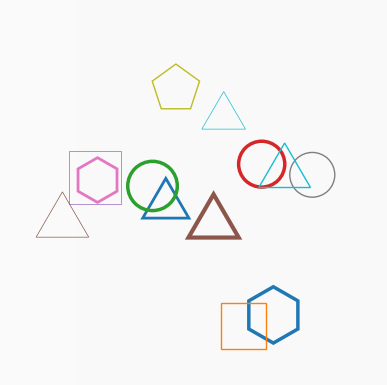[{"shape": "triangle", "thickness": 2, "radius": 0.34, "center": [0.428, 0.468]}, {"shape": "hexagon", "thickness": 2.5, "radius": 0.37, "center": [0.705, 0.182]}, {"shape": "square", "thickness": 1, "radius": 0.29, "center": [0.628, 0.153]}, {"shape": "circle", "thickness": 2.5, "radius": 0.32, "center": [0.394, 0.517]}, {"shape": "circle", "thickness": 2.5, "radius": 0.3, "center": [0.675, 0.574]}, {"shape": "square", "thickness": 0.5, "radius": 0.34, "center": [0.245, 0.539]}, {"shape": "triangle", "thickness": 0.5, "radius": 0.39, "center": [0.161, 0.423]}, {"shape": "triangle", "thickness": 3, "radius": 0.37, "center": [0.551, 0.42]}, {"shape": "hexagon", "thickness": 2, "radius": 0.29, "center": [0.252, 0.532]}, {"shape": "circle", "thickness": 1, "radius": 0.29, "center": [0.806, 0.546]}, {"shape": "pentagon", "thickness": 1, "radius": 0.32, "center": [0.454, 0.769]}, {"shape": "triangle", "thickness": 0.5, "radius": 0.33, "center": [0.577, 0.697]}, {"shape": "triangle", "thickness": 1, "radius": 0.39, "center": [0.735, 0.551]}]